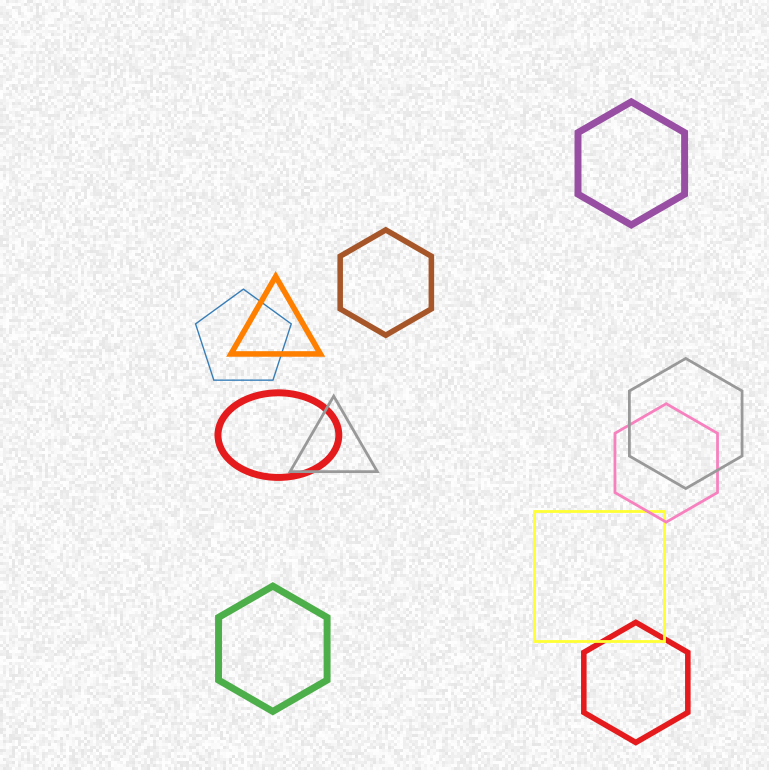[{"shape": "oval", "thickness": 2.5, "radius": 0.39, "center": [0.362, 0.435]}, {"shape": "hexagon", "thickness": 2, "radius": 0.39, "center": [0.826, 0.114]}, {"shape": "pentagon", "thickness": 0.5, "radius": 0.33, "center": [0.316, 0.559]}, {"shape": "hexagon", "thickness": 2.5, "radius": 0.41, "center": [0.354, 0.157]}, {"shape": "hexagon", "thickness": 2.5, "radius": 0.4, "center": [0.82, 0.788]}, {"shape": "triangle", "thickness": 2, "radius": 0.34, "center": [0.358, 0.574]}, {"shape": "square", "thickness": 1, "radius": 0.42, "center": [0.778, 0.252]}, {"shape": "hexagon", "thickness": 2, "radius": 0.34, "center": [0.501, 0.633]}, {"shape": "hexagon", "thickness": 1, "radius": 0.38, "center": [0.865, 0.399]}, {"shape": "triangle", "thickness": 1, "radius": 0.33, "center": [0.433, 0.42]}, {"shape": "hexagon", "thickness": 1, "radius": 0.42, "center": [0.891, 0.45]}]